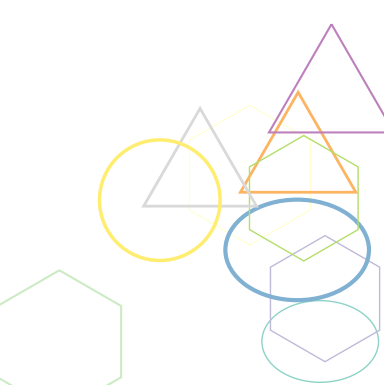[{"shape": "oval", "thickness": 1, "radius": 0.76, "center": [0.832, 0.113]}, {"shape": "hexagon", "thickness": 0.5, "radius": 0.91, "center": [0.649, 0.545]}, {"shape": "hexagon", "thickness": 1, "radius": 0.82, "center": [0.844, 0.224]}, {"shape": "oval", "thickness": 3, "radius": 0.93, "center": [0.772, 0.351]}, {"shape": "triangle", "thickness": 2, "radius": 0.87, "center": [0.774, 0.587]}, {"shape": "hexagon", "thickness": 1, "radius": 0.81, "center": [0.789, 0.485]}, {"shape": "triangle", "thickness": 2, "radius": 0.85, "center": [0.52, 0.549]}, {"shape": "triangle", "thickness": 1.5, "radius": 0.94, "center": [0.861, 0.75]}, {"shape": "hexagon", "thickness": 1.5, "radius": 0.93, "center": [0.154, 0.113]}, {"shape": "circle", "thickness": 2.5, "radius": 0.78, "center": [0.415, 0.48]}]